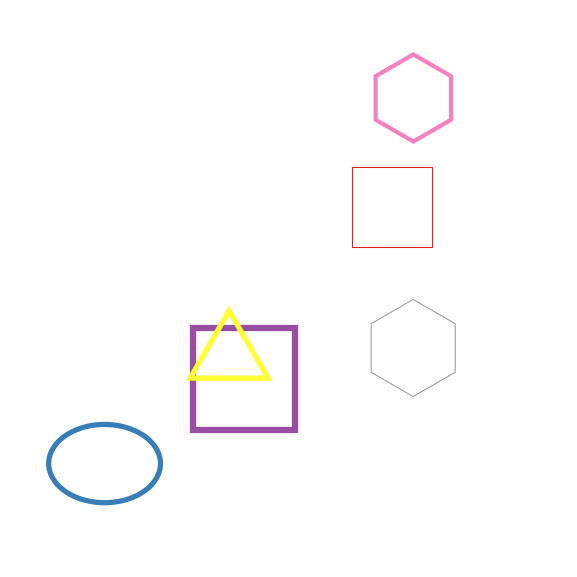[{"shape": "square", "thickness": 0.5, "radius": 0.34, "center": [0.679, 0.641]}, {"shape": "oval", "thickness": 2.5, "radius": 0.48, "center": [0.181, 0.196]}, {"shape": "square", "thickness": 3, "radius": 0.44, "center": [0.422, 0.343]}, {"shape": "triangle", "thickness": 2.5, "radius": 0.39, "center": [0.397, 0.383]}, {"shape": "hexagon", "thickness": 2, "radius": 0.38, "center": [0.716, 0.829]}, {"shape": "hexagon", "thickness": 0.5, "radius": 0.42, "center": [0.715, 0.397]}]